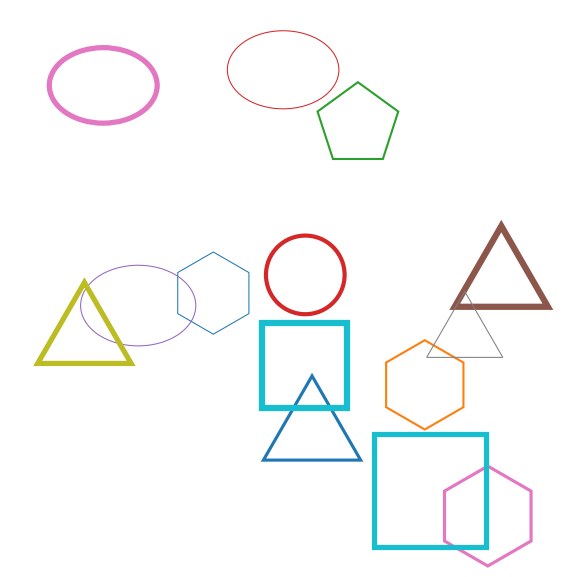[{"shape": "hexagon", "thickness": 0.5, "radius": 0.36, "center": [0.369, 0.492]}, {"shape": "triangle", "thickness": 1.5, "radius": 0.49, "center": [0.54, 0.251]}, {"shape": "hexagon", "thickness": 1, "radius": 0.39, "center": [0.736, 0.333]}, {"shape": "pentagon", "thickness": 1, "radius": 0.37, "center": [0.62, 0.783]}, {"shape": "circle", "thickness": 2, "radius": 0.34, "center": [0.529, 0.523]}, {"shape": "oval", "thickness": 0.5, "radius": 0.48, "center": [0.49, 0.878]}, {"shape": "oval", "thickness": 0.5, "radius": 0.5, "center": [0.239, 0.47]}, {"shape": "triangle", "thickness": 3, "radius": 0.47, "center": [0.868, 0.514]}, {"shape": "hexagon", "thickness": 1.5, "radius": 0.43, "center": [0.845, 0.106]}, {"shape": "oval", "thickness": 2.5, "radius": 0.47, "center": [0.179, 0.851]}, {"shape": "triangle", "thickness": 0.5, "radius": 0.38, "center": [0.805, 0.418]}, {"shape": "triangle", "thickness": 2.5, "radius": 0.47, "center": [0.146, 0.417]}, {"shape": "square", "thickness": 3, "radius": 0.37, "center": [0.527, 0.366]}, {"shape": "square", "thickness": 2.5, "radius": 0.49, "center": [0.744, 0.15]}]